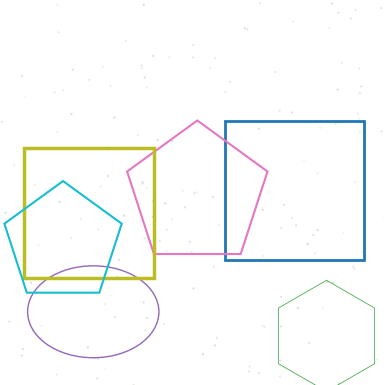[{"shape": "square", "thickness": 2, "radius": 0.9, "center": [0.764, 0.506]}, {"shape": "hexagon", "thickness": 0.5, "radius": 0.72, "center": [0.848, 0.128]}, {"shape": "oval", "thickness": 1, "radius": 0.85, "center": [0.242, 0.19]}, {"shape": "pentagon", "thickness": 1.5, "radius": 0.96, "center": [0.512, 0.495]}, {"shape": "square", "thickness": 2.5, "radius": 0.85, "center": [0.231, 0.447]}, {"shape": "pentagon", "thickness": 1.5, "radius": 0.8, "center": [0.164, 0.369]}]